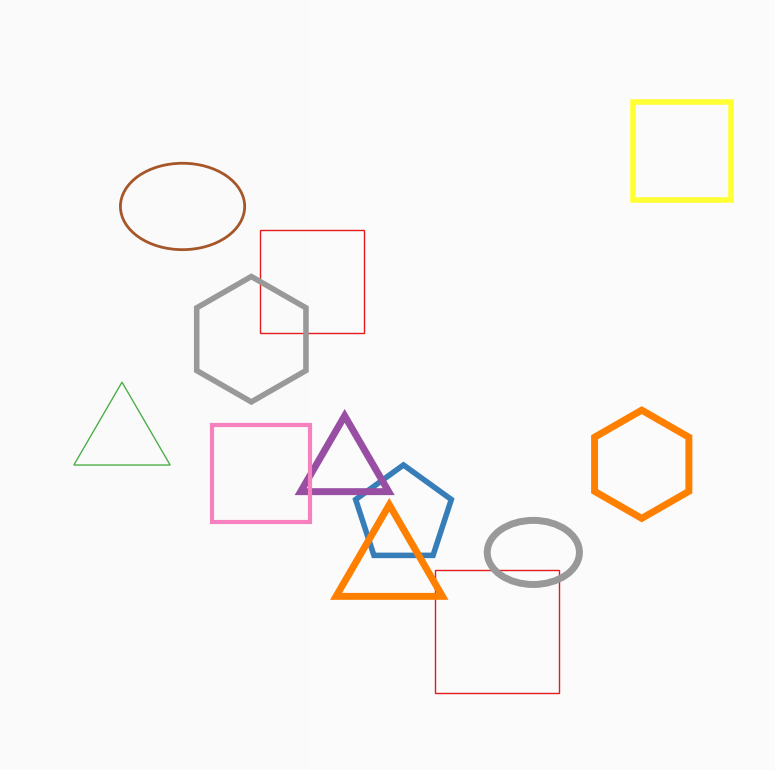[{"shape": "square", "thickness": 0.5, "radius": 0.4, "center": [0.641, 0.18]}, {"shape": "square", "thickness": 0.5, "radius": 0.34, "center": [0.402, 0.634]}, {"shape": "pentagon", "thickness": 2, "radius": 0.32, "center": [0.521, 0.331]}, {"shape": "triangle", "thickness": 0.5, "radius": 0.36, "center": [0.157, 0.432]}, {"shape": "triangle", "thickness": 2.5, "radius": 0.33, "center": [0.445, 0.394]}, {"shape": "triangle", "thickness": 2.5, "radius": 0.4, "center": [0.502, 0.265]}, {"shape": "hexagon", "thickness": 2.5, "radius": 0.35, "center": [0.828, 0.397]}, {"shape": "square", "thickness": 2, "radius": 0.32, "center": [0.88, 0.803]}, {"shape": "oval", "thickness": 1, "radius": 0.4, "center": [0.236, 0.732]}, {"shape": "square", "thickness": 1.5, "radius": 0.32, "center": [0.336, 0.385]}, {"shape": "hexagon", "thickness": 2, "radius": 0.41, "center": [0.324, 0.559]}, {"shape": "oval", "thickness": 2.5, "radius": 0.3, "center": [0.688, 0.283]}]